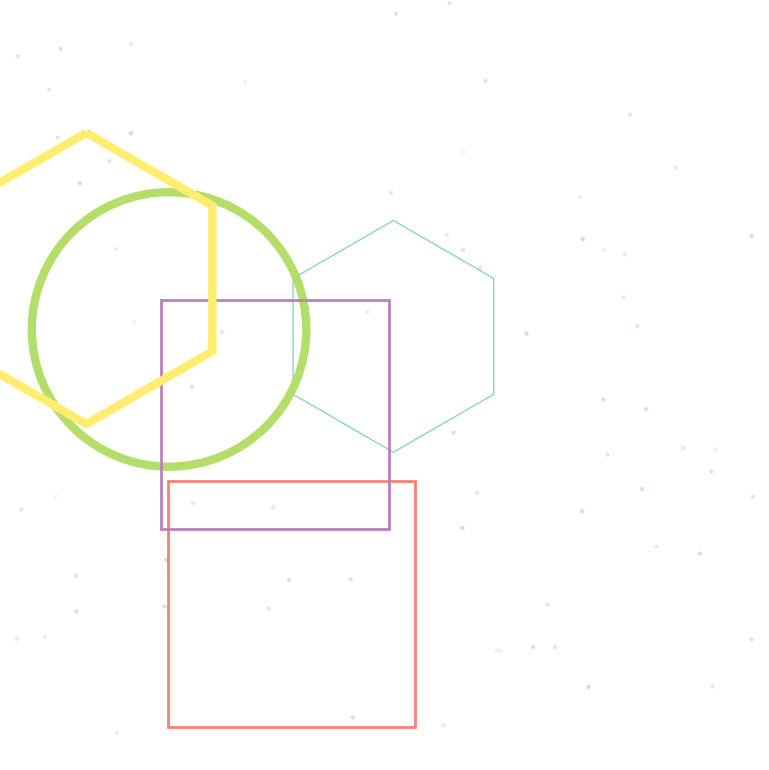[{"shape": "hexagon", "thickness": 0.5, "radius": 0.75, "center": [0.511, 0.563]}, {"shape": "square", "thickness": 1, "radius": 0.8, "center": [0.379, 0.215]}, {"shape": "circle", "thickness": 3, "radius": 0.89, "center": [0.22, 0.572]}, {"shape": "square", "thickness": 1, "radius": 0.74, "center": [0.357, 0.461]}, {"shape": "hexagon", "thickness": 3, "radius": 0.95, "center": [0.112, 0.638]}]